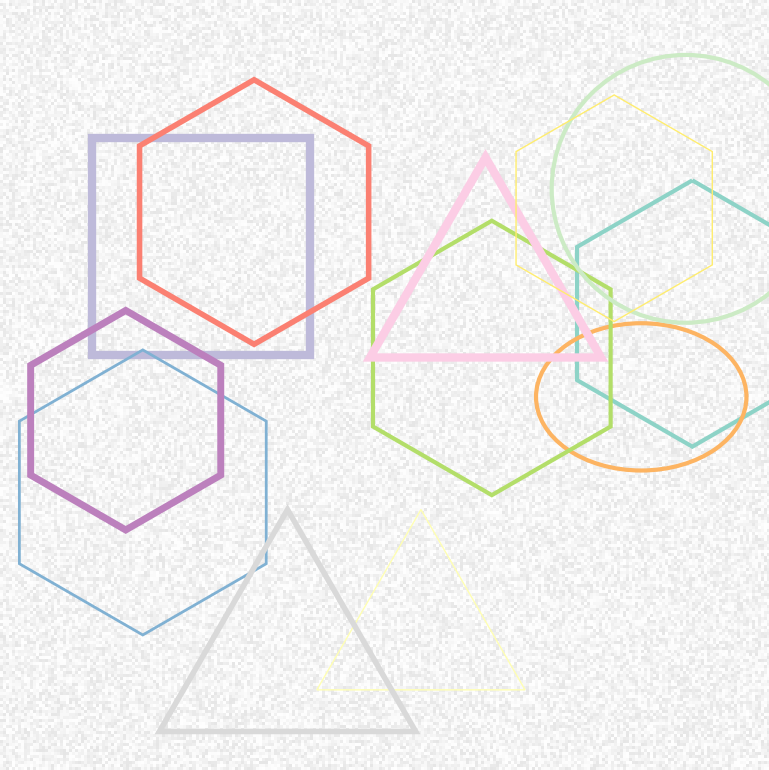[{"shape": "hexagon", "thickness": 1.5, "radius": 0.86, "center": [0.899, 0.593]}, {"shape": "triangle", "thickness": 0.5, "radius": 0.78, "center": [0.547, 0.182]}, {"shape": "square", "thickness": 3, "radius": 0.71, "center": [0.261, 0.68]}, {"shape": "hexagon", "thickness": 2, "radius": 0.86, "center": [0.33, 0.725]}, {"shape": "hexagon", "thickness": 1, "radius": 0.93, "center": [0.185, 0.36]}, {"shape": "oval", "thickness": 1.5, "radius": 0.68, "center": [0.833, 0.485]}, {"shape": "hexagon", "thickness": 1.5, "radius": 0.89, "center": [0.639, 0.535]}, {"shape": "triangle", "thickness": 3, "radius": 0.87, "center": [0.631, 0.622]}, {"shape": "triangle", "thickness": 2, "radius": 0.96, "center": [0.373, 0.146]}, {"shape": "hexagon", "thickness": 2.5, "radius": 0.71, "center": [0.163, 0.454]}, {"shape": "circle", "thickness": 1.5, "radius": 0.87, "center": [0.89, 0.755]}, {"shape": "hexagon", "thickness": 0.5, "radius": 0.74, "center": [0.798, 0.73]}]